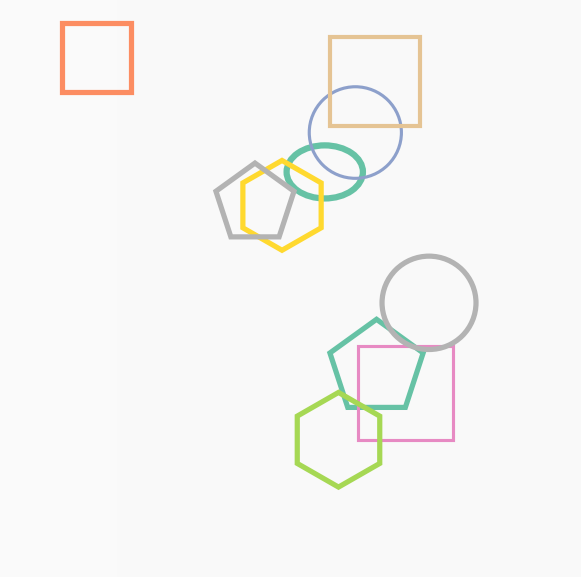[{"shape": "pentagon", "thickness": 2.5, "radius": 0.42, "center": [0.648, 0.362]}, {"shape": "oval", "thickness": 3, "radius": 0.33, "center": [0.559, 0.701]}, {"shape": "square", "thickness": 2.5, "radius": 0.3, "center": [0.166, 0.899]}, {"shape": "circle", "thickness": 1.5, "radius": 0.4, "center": [0.611, 0.77]}, {"shape": "square", "thickness": 1.5, "radius": 0.41, "center": [0.698, 0.319]}, {"shape": "hexagon", "thickness": 2.5, "radius": 0.41, "center": [0.582, 0.238]}, {"shape": "hexagon", "thickness": 2.5, "radius": 0.39, "center": [0.485, 0.644]}, {"shape": "square", "thickness": 2, "radius": 0.38, "center": [0.645, 0.858]}, {"shape": "pentagon", "thickness": 2.5, "radius": 0.35, "center": [0.439, 0.646]}, {"shape": "circle", "thickness": 2.5, "radius": 0.4, "center": [0.738, 0.475]}]